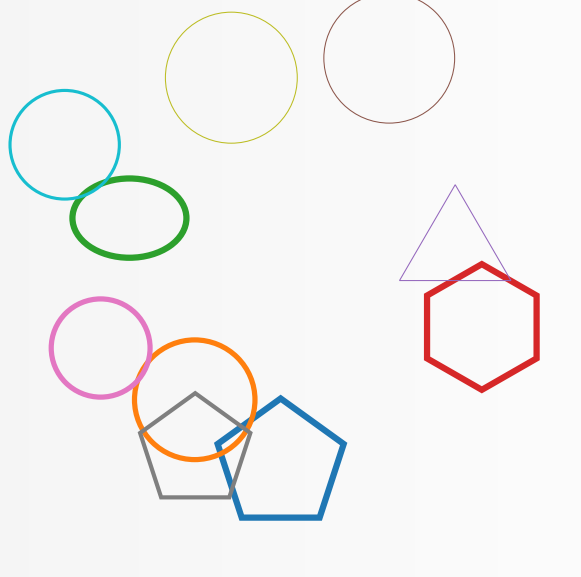[{"shape": "pentagon", "thickness": 3, "radius": 0.57, "center": [0.483, 0.195]}, {"shape": "circle", "thickness": 2.5, "radius": 0.52, "center": [0.335, 0.307]}, {"shape": "oval", "thickness": 3, "radius": 0.49, "center": [0.223, 0.621]}, {"shape": "hexagon", "thickness": 3, "radius": 0.54, "center": [0.829, 0.433]}, {"shape": "triangle", "thickness": 0.5, "radius": 0.55, "center": [0.783, 0.569]}, {"shape": "circle", "thickness": 0.5, "radius": 0.56, "center": [0.67, 0.898]}, {"shape": "circle", "thickness": 2.5, "radius": 0.43, "center": [0.173, 0.397]}, {"shape": "pentagon", "thickness": 2, "radius": 0.5, "center": [0.336, 0.219]}, {"shape": "circle", "thickness": 0.5, "radius": 0.57, "center": [0.398, 0.865]}, {"shape": "circle", "thickness": 1.5, "radius": 0.47, "center": [0.111, 0.748]}]